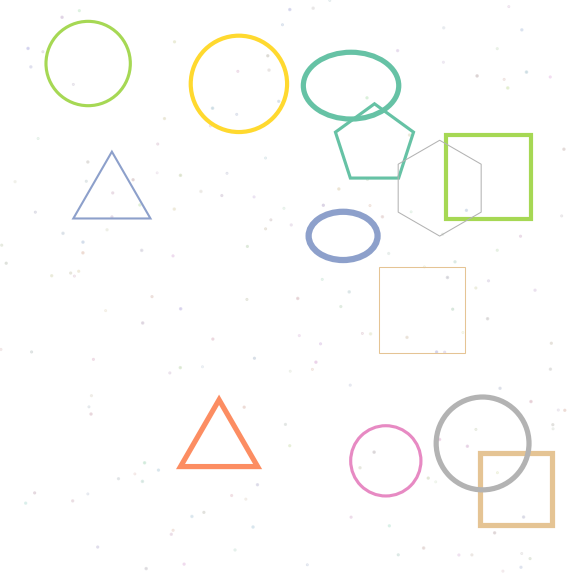[{"shape": "oval", "thickness": 2.5, "radius": 0.41, "center": [0.608, 0.851]}, {"shape": "pentagon", "thickness": 1.5, "radius": 0.36, "center": [0.648, 0.748]}, {"shape": "triangle", "thickness": 2.5, "radius": 0.39, "center": [0.379, 0.23]}, {"shape": "triangle", "thickness": 1, "radius": 0.39, "center": [0.194, 0.659]}, {"shape": "oval", "thickness": 3, "radius": 0.3, "center": [0.594, 0.591]}, {"shape": "circle", "thickness": 1.5, "radius": 0.3, "center": [0.668, 0.201]}, {"shape": "square", "thickness": 2, "radius": 0.36, "center": [0.846, 0.693]}, {"shape": "circle", "thickness": 1.5, "radius": 0.37, "center": [0.153, 0.889]}, {"shape": "circle", "thickness": 2, "radius": 0.42, "center": [0.414, 0.854]}, {"shape": "square", "thickness": 2.5, "radius": 0.31, "center": [0.893, 0.153]}, {"shape": "square", "thickness": 0.5, "radius": 0.37, "center": [0.731, 0.463]}, {"shape": "circle", "thickness": 2.5, "radius": 0.4, "center": [0.836, 0.231]}, {"shape": "hexagon", "thickness": 0.5, "radius": 0.41, "center": [0.761, 0.673]}]